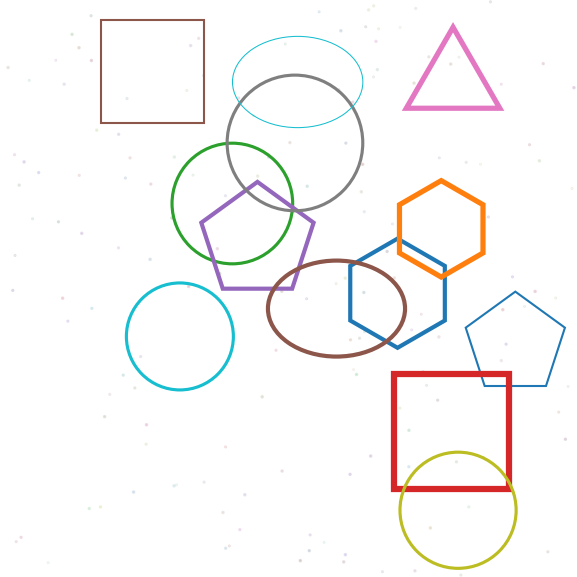[{"shape": "hexagon", "thickness": 2, "radius": 0.47, "center": [0.688, 0.491]}, {"shape": "pentagon", "thickness": 1, "radius": 0.45, "center": [0.892, 0.404]}, {"shape": "hexagon", "thickness": 2.5, "radius": 0.42, "center": [0.764, 0.603]}, {"shape": "circle", "thickness": 1.5, "radius": 0.52, "center": [0.402, 0.647]}, {"shape": "square", "thickness": 3, "radius": 0.5, "center": [0.782, 0.252]}, {"shape": "pentagon", "thickness": 2, "radius": 0.51, "center": [0.446, 0.582]}, {"shape": "square", "thickness": 1, "radius": 0.45, "center": [0.263, 0.875]}, {"shape": "oval", "thickness": 2, "radius": 0.59, "center": [0.583, 0.465]}, {"shape": "triangle", "thickness": 2.5, "radius": 0.47, "center": [0.785, 0.858]}, {"shape": "circle", "thickness": 1.5, "radius": 0.59, "center": [0.511, 0.752]}, {"shape": "circle", "thickness": 1.5, "radius": 0.5, "center": [0.793, 0.116]}, {"shape": "circle", "thickness": 1.5, "radius": 0.46, "center": [0.311, 0.417]}, {"shape": "oval", "thickness": 0.5, "radius": 0.56, "center": [0.515, 0.857]}]